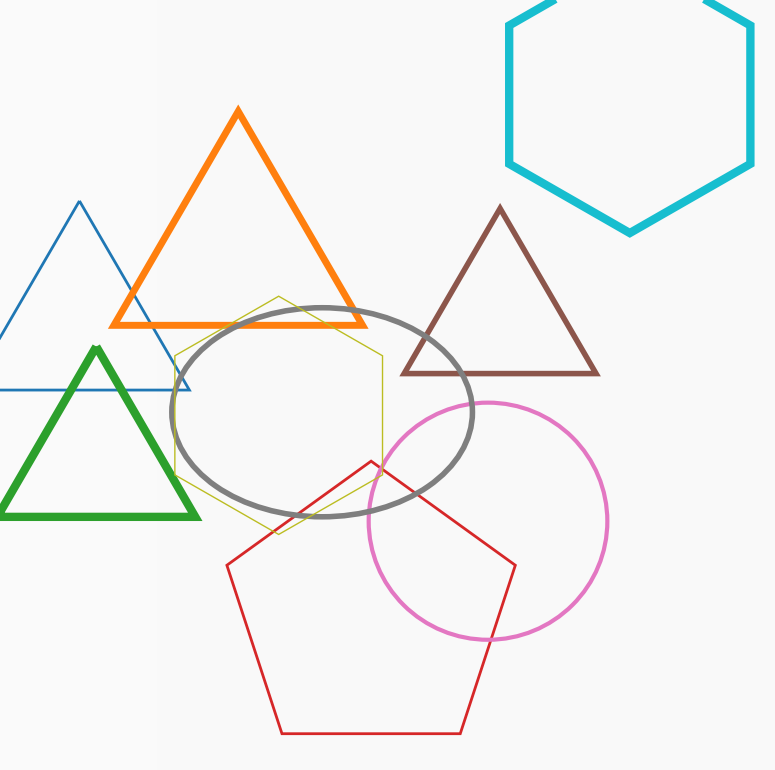[{"shape": "triangle", "thickness": 1, "radius": 0.82, "center": [0.103, 0.575]}, {"shape": "triangle", "thickness": 2.5, "radius": 0.93, "center": [0.307, 0.67]}, {"shape": "triangle", "thickness": 3, "radius": 0.74, "center": [0.124, 0.402]}, {"shape": "pentagon", "thickness": 1, "radius": 0.98, "center": [0.479, 0.205]}, {"shape": "triangle", "thickness": 2, "radius": 0.71, "center": [0.645, 0.586]}, {"shape": "circle", "thickness": 1.5, "radius": 0.77, "center": [0.63, 0.323]}, {"shape": "oval", "thickness": 2, "radius": 0.97, "center": [0.416, 0.465]}, {"shape": "hexagon", "thickness": 0.5, "radius": 0.77, "center": [0.36, 0.461]}, {"shape": "hexagon", "thickness": 3, "radius": 0.9, "center": [0.813, 0.877]}]